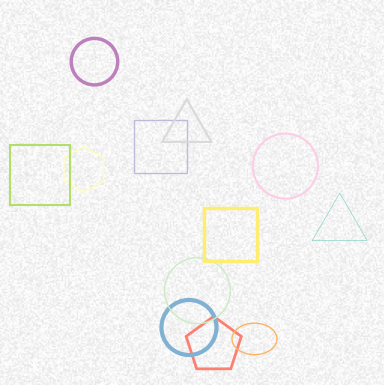[{"shape": "triangle", "thickness": 0.5, "radius": 0.41, "center": [0.882, 0.416]}, {"shape": "hexagon", "thickness": 1, "radius": 0.3, "center": [0.217, 0.56]}, {"shape": "square", "thickness": 1, "radius": 0.34, "center": [0.417, 0.62]}, {"shape": "pentagon", "thickness": 2, "radius": 0.38, "center": [0.555, 0.103]}, {"shape": "circle", "thickness": 3, "radius": 0.36, "center": [0.491, 0.149]}, {"shape": "oval", "thickness": 1, "radius": 0.29, "center": [0.661, 0.12]}, {"shape": "square", "thickness": 1.5, "radius": 0.39, "center": [0.104, 0.545]}, {"shape": "circle", "thickness": 1.5, "radius": 0.42, "center": [0.741, 0.569]}, {"shape": "triangle", "thickness": 1.5, "radius": 0.37, "center": [0.485, 0.668]}, {"shape": "circle", "thickness": 2.5, "radius": 0.3, "center": [0.245, 0.84]}, {"shape": "circle", "thickness": 1, "radius": 0.43, "center": [0.513, 0.245]}, {"shape": "square", "thickness": 2.5, "radius": 0.35, "center": [0.599, 0.391]}]